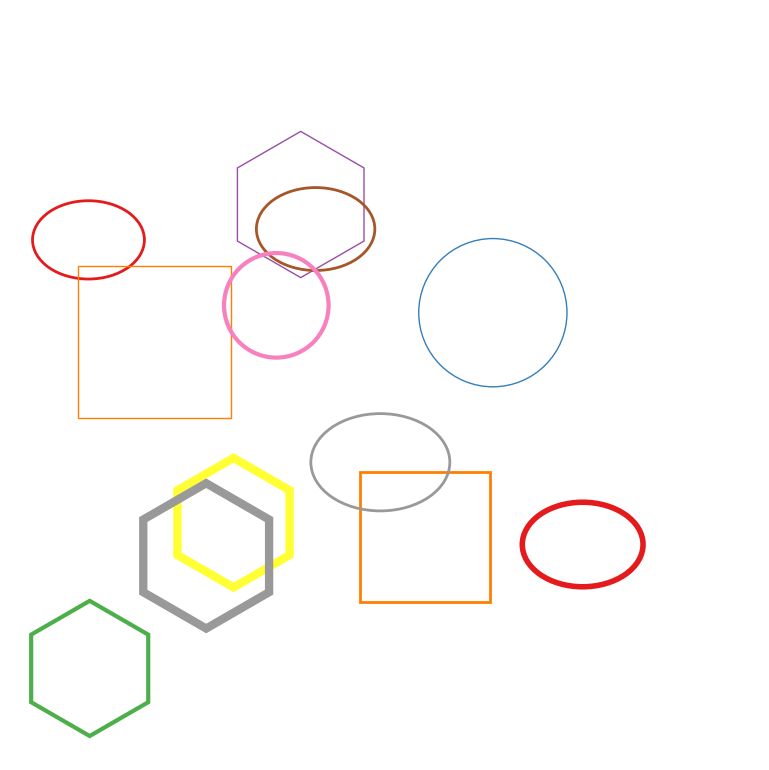[{"shape": "oval", "thickness": 2, "radius": 0.39, "center": [0.757, 0.293]}, {"shape": "oval", "thickness": 1, "radius": 0.36, "center": [0.115, 0.688]}, {"shape": "circle", "thickness": 0.5, "radius": 0.48, "center": [0.64, 0.594]}, {"shape": "hexagon", "thickness": 1.5, "radius": 0.44, "center": [0.116, 0.132]}, {"shape": "hexagon", "thickness": 0.5, "radius": 0.47, "center": [0.391, 0.734]}, {"shape": "square", "thickness": 0.5, "radius": 0.49, "center": [0.201, 0.556]}, {"shape": "square", "thickness": 1, "radius": 0.42, "center": [0.552, 0.303]}, {"shape": "hexagon", "thickness": 3, "radius": 0.42, "center": [0.303, 0.321]}, {"shape": "oval", "thickness": 1, "radius": 0.38, "center": [0.41, 0.703]}, {"shape": "circle", "thickness": 1.5, "radius": 0.34, "center": [0.359, 0.603]}, {"shape": "hexagon", "thickness": 3, "radius": 0.47, "center": [0.268, 0.278]}, {"shape": "oval", "thickness": 1, "radius": 0.45, "center": [0.494, 0.4]}]